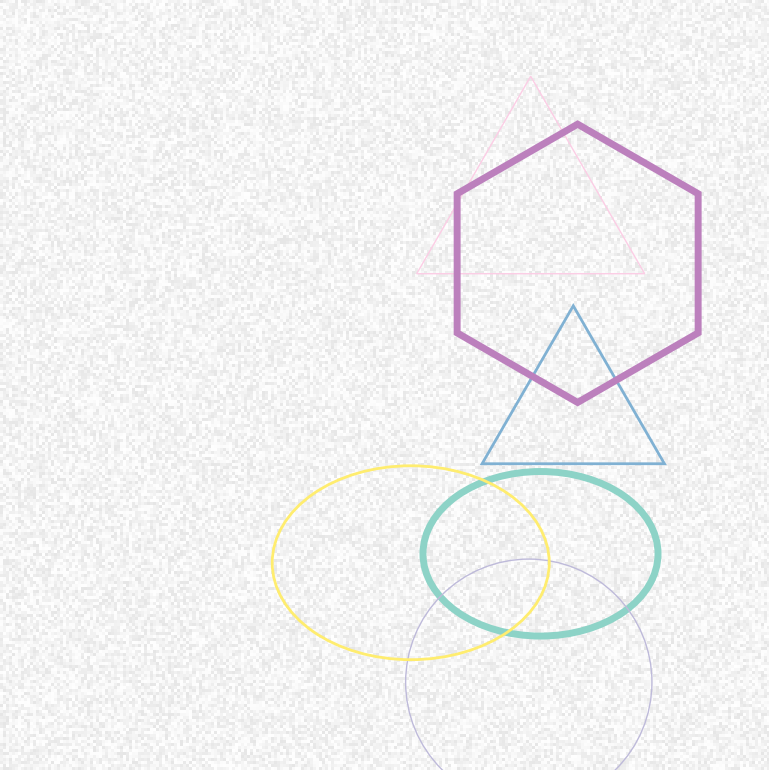[{"shape": "oval", "thickness": 2.5, "radius": 0.76, "center": [0.702, 0.281]}, {"shape": "circle", "thickness": 0.5, "radius": 0.8, "center": [0.687, 0.114]}, {"shape": "triangle", "thickness": 1, "radius": 0.68, "center": [0.745, 0.466]}, {"shape": "triangle", "thickness": 0.5, "radius": 0.85, "center": [0.689, 0.73]}, {"shape": "hexagon", "thickness": 2.5, "radius": 0.9, "center": [0.75, 0.658]}, {"shape": "oval", "thickness": 1, "radius": 0.9, "center": [0.533, 0.269]}]